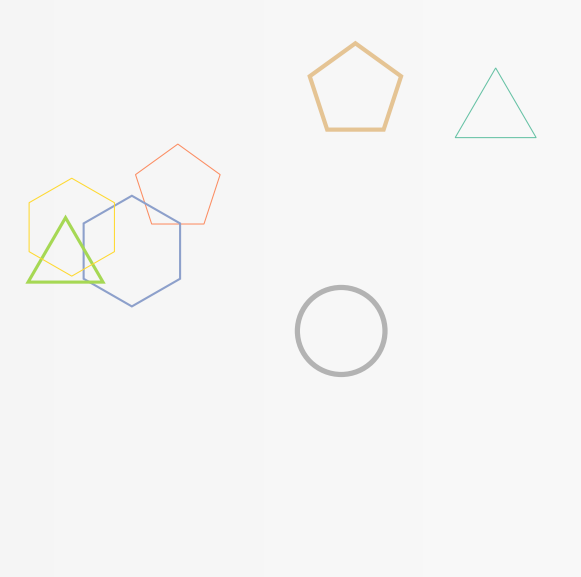[{"shape": "triangle", "thickness": 0.5, "radius": 0.4, "center": [0.853, 0.801]}, {"shape": "pentagon", "thickness": 0.5, "radius": 0.38, "center": [0.306, 0.673]}, {"shape": "hexagon", "thickness": 1, "radius": 0.48, "center": [0.227, 0.564]}, {"shape": "triangle", "thickness": 1.5, "radius": 0.37, "center": [0.113, 0.548]}, {"shape": "hexagon", "thickness": 0.5, "radius": 0.42, "center": [0.123, 0.606]}, {"shape": "pentagon", "thickness": 2, "radius": 0.41, "center": [0.611, 0.842]}, {"shape": "circle", "thickness": 2.5, "radius": 0.38, "center": [0.587, 0.426]}]